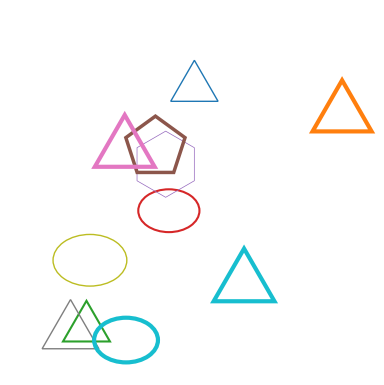[{"shape": "triangle", "thickness": 1, "radius": 0.36, "center": [0.505, 0.772]}, {"shape": "triangle", "thickness": 3, "radius": 0.44, "center": [0.889, 0.703]}, {"shape": "triangle", "thickness": 1.5, "radius": 0.35, "center": [0.225, 0.148]}, {"shape": "oval", "thickness": 1.5, "radius": 0.4, "center": [0.439, 0.453]}, {"shape": "hexagon", "thickness": 0.5, "radius": 0.43, "center": [0.43, 0.573]}, {"shape": "pentagon", "thickness": 2.5, "radius": 0.4, "center": [0.404, 0.617]}, {"shape": "triangle", "thickness": 3, "radius": 0.45, "center": [0.324, 0.612]}, {"shape": "triangle", "thickness": 1, "radius": 0.43, "center": [0.183, 0.137]}, {"shape": "oval", "thickness": 1, "radius": 0.48, "center": [0.234, 0.324]}, {"shape": "oval", "thickness": 3, "radius": 0.41, "center": [0.327, 0.117]}, {"shape": "triangle", "thickness": 3, "radius": 0.46, "center": [0.634, 0.263]}]